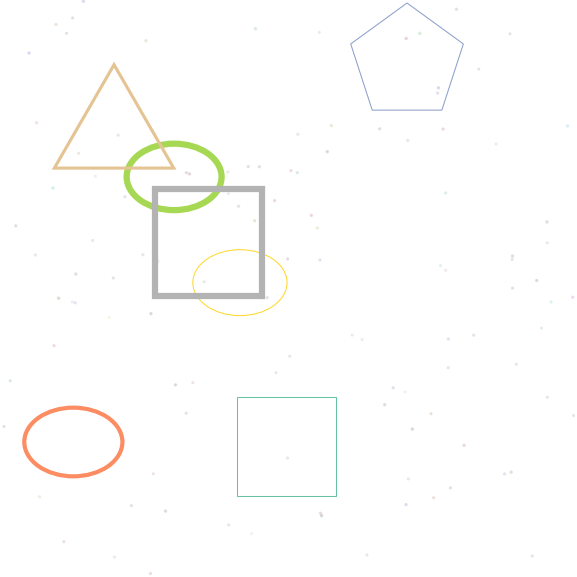[{"shape": "square", "thickness": 0.5, "radius": 0.43, "center": [0.497, 0.226]}, {"shape": "oval", "thickness": 2, "radius": 0.42, "center": [0.127, 0.234]}, {"shape": "pentagon", "thickness": 0.5, "radius": 0.51, "center": [0.705, 0.891]}, {"shape": "oval", "thickness": 3, "radius": 0.41, "center": [0.301, 0.693]}, {"shape": "oval", "thickness": 0.5, "radius": 0.41, "center": [0.415, 0.51]}, {"shape": "triangle", "thickness": 1.5, "radius": 0.6, "center": [0.197, 0.768]}, {"shape": "square", "thickness": 3, "radius": 0.46, "center": [0.361, 0.579]}]